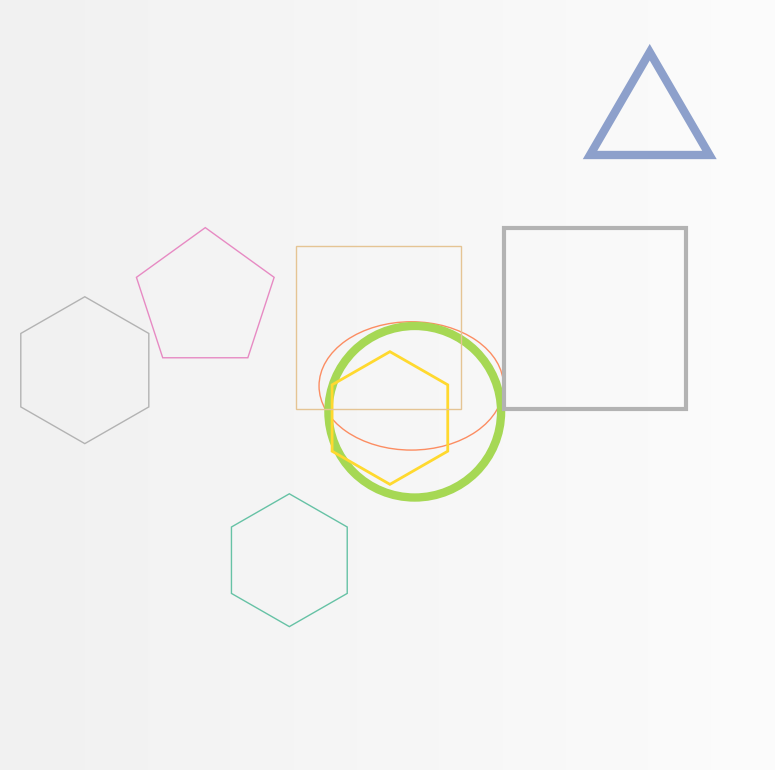[{"shape": "hexagon", "thickness": 0.5, "radius": 0.43, "center": [0.373, 0.272]}, {"shape": "oval", "thickness": 0.5, "radius": 0.6, "center": [0.531, 0.499]}, {"shape": "triangle", "thickness": 3, "radius": 0.44, "center": [0.838, 0.843]}, {"shape": "pentagon", "thickness": 0.5, "radius": 0.47, "center": [0.265, 0.611]}, {"shape": "circle", "thickness": 3, "radius": 0.56, "center": [0.535, 0.465]}, {"shape": "hexagon", "thickness": 1, "radius": 0.43, "center": [0.503, 0.457]}, {"shape": "square", "thickness": 0.5, "radius": 0.53, "center": [0.489, 0.575]}, {"shape": "hexagon", "thickness": 0.5, "radius": 0.48, "center": [0.109, 0.519]}, {"shape": "square", "thickness": 1.5, "radius": 0.59, "center": [0.767, 0.586]}]